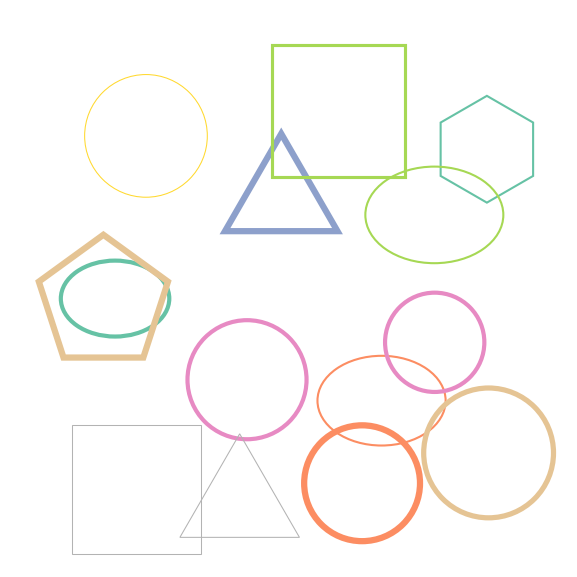[{"shape": "hexagon", "thickness": 1, "radius": 0.46, "center": [0.843, 0.741]}, {"shape": "oval", "thickness": 2, "radius": 0.47, "center": [0.199, 0.482]}, {"shape": "circle", "thickness": 3, "radius": 0.5, "center": [0.627, 0.162]}, {"shape": "oval", "thickness": 1, "radius": 0.55, "center": [0.661, 0.305]}, {"shape": "triangle", "thickness": 3, "radius": 0.56, "center": [0.487, 0.655]}, {"shape": "circle", "thickness": 2, "radius": 0.43, "center": [0.753, 0.406]}, {"shape": "circle", "thickness": 2, "radius": 0.52, "center": [0.428, 0.342]}, {"shape": "square", "thickness": 1.5, "radius": 0.57, "center": [0.586, 0.807]}, {"shape": "oval", "thickness": 1, "radius": 0.6, "center": [0.752, 0.627]}, {"shape": "circle", "thickness": 0.5, "radius": 0.53, "center": [0.253, 0.764]}, {"shape": "pentagon", "thickness": 3, "radius": 0.59, "center": [0.179, 0.475]}, {"shape": "circle", "thickness": 2.5, "radius": 0.56, "center": [0.846, 0.215]}, {"shape": "square", "thickness": 0.5, "radius": 0.56, "center": [0.237, 0.152]}, {"shape": "triangle", "thickness": 0.5, "radius": 0.6, "center": [0.415, 0.128]}]